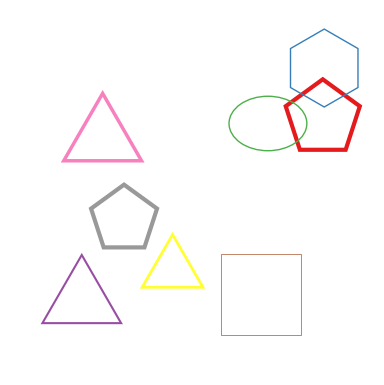[{"shape": "pentagon", "thickness": 3, "radius": 0.51, "center": [0.838, 0.693]}, {"shape": "hexagon", "thickness": 1, "radius": 0.51, "center": [0.842, 0.823]}, {"shape": "oval", "thickness": 1, "radius": 0.51, "center": [0.696, 0.679]}, {"shape": "triangle", "thickness": 1.5, "radius": 0.59, "center": [0.212, 0.22]}, {"shape": "triangle", "thickness": 2, "radius": 0.46, "center": [0.448, 0.299]}, {"shape": "square", "thickness": 0.5, "radius": 0.52, "center": [0.678, 0.235]}, {"shape": "triangle", "thickness": 2.5, "radius": 0.58, "center": [0.267, 0.641]}, {"shape": "pentagon", "thickness": 3, "radius": 0.45, "center": [0.322, 0.43]}]